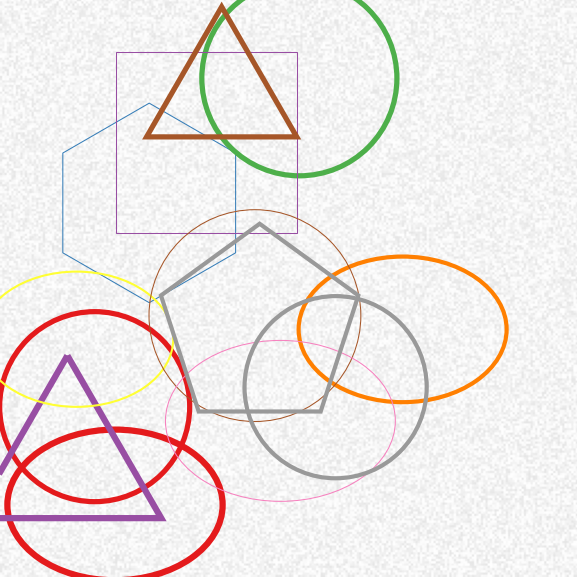[{"shape": "circle", "thickness": 2.5, "radius": 0.82, "center": [0.164, 0.295]}, {"shape": "oval", "thickness": 3, "radius": 0.93, "center": [0.199, 0.125]}, {"shape": "hexagon", "thickness": 0.5, "radius": 0.86, "center": [0.258, 0.648]}, {"shape": "circle", "thickness": 2.5, "radius": 0.84, "center": [0.518, 0.864]}, {"shape": "triangle", "thickness": 3, "radius": 0.94, "center": [0.117, 0.196]}, {"shape": "square", "thickness": 0.5, "radius": 0.78, "center": [0.358, 0.753]}, {"shape": "oval", "thickness": 2, "radius": 0.9, "center": [0.697, 0.429]}, {"shape": "oval", "thickness": 1, "radius": 0.84, "center": [0.133, 0.412]}, {"shape": "triangle", "thickness": 2.5, "radius": 0.75, "center": [0.384, 0.837]}, {"shape": "circle", "thickness": 0.5, "radius": 0.92, "center": [0.441, 0.453]}, {"shape": "oval", "thickness": 0.5, "radius": 1.0, "center": [0.486, 0.27]}, {"shape": "pentagon", "thickness": 2, "radius": 0.9, "center": [0.45, 0.432]}, {"shape": "circle", "thickness": 2, "radius": 0.79, "center": [0.581, 0.329]}]